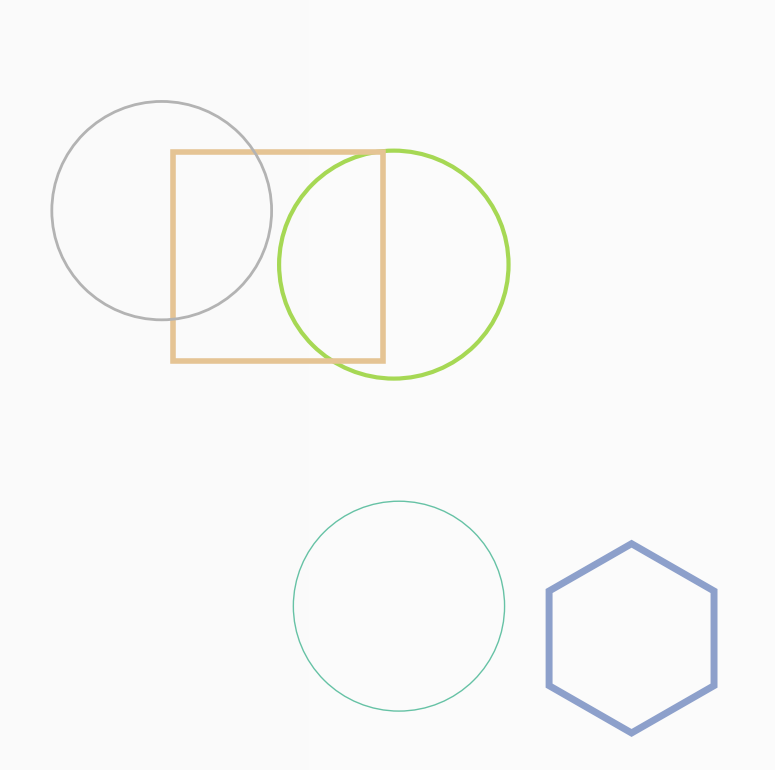[{"shape": "circle", "thickness": 0.5, "radius": 0.68, "center": [0.515, 0.213]}, {"shape": "hexagon", "thickness": 2.5, "radius": 0.61, "center": [0.815, 0.171]}, {"shape": "circle", "thickness": 1.5, "radius": 0.74, "center": [0.508, 0.656]}, {"shape": "square", "thickness": 2, "radius": 0.68, "center": [0.359, 0.667]}, {"shape": "circle", "thickness": 1, "radius": 0.71, "center": [0.209, 0.726]}]